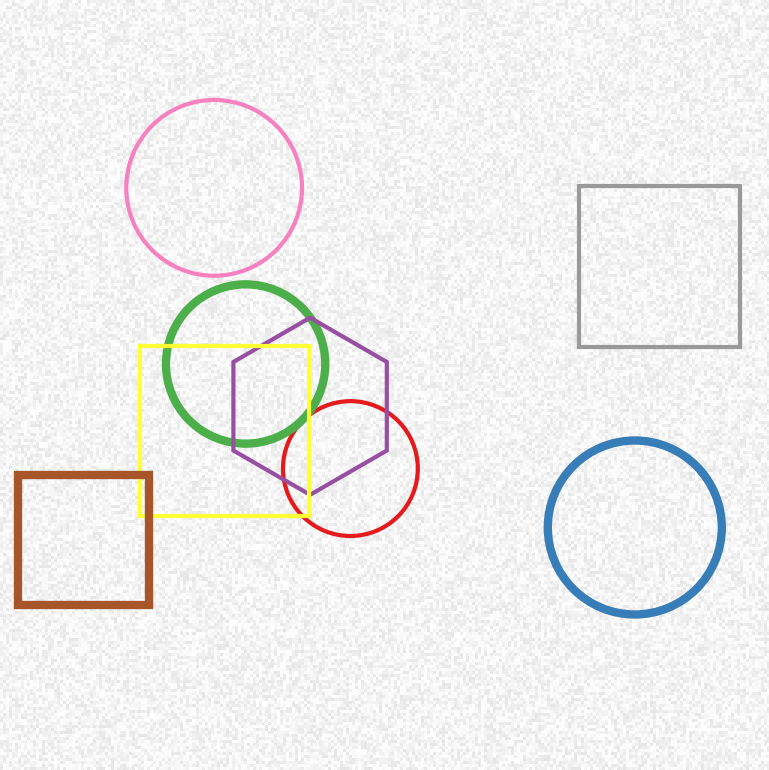[{"shape": "circle", "thickness": 1.5, "radius": 0.44, "center": [0.455, 0.391]}, {"shape": "circle", "thickness": 3, "radius": 0.56, "center": [0.824, 0.315]}, {"shape": "circle", "thickness": 3, "radius": 0.52, "center": [0.319, 0.527]}, {"shape": "hexagon", "thickness": 1.5, "radius": 0.58, "center": [0.403, 0.472]}, {"shape": "square", "thickness": 1.5, "radius": 0.55, "center": [0.292, 0.44]}, {"shape": "square", "thickness": 3, "radius": 0.42, "center": [0.108, 0.299]}, {"shape": "circle", "thickness": 1.5, "radius": 0.57, "center": [0.278, 0.756]}, {"shape": "square", "thickness": 1.5, "radius": 0.52, "center": [0.856, 0.654]}]